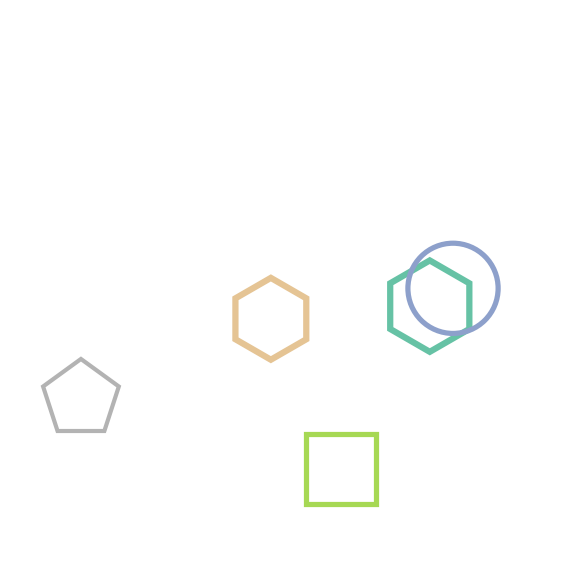[{"shape": "hexagon", "thickness": 3, "radius": 0.4, "center": [0.744, 0.469]}, {"shape": "circle", "thickness": 2.5, "radius": 0.39, "center": [0.784, 0.5]}, {"shape": "square", "thickness": 2.5, "radius": 0.3, "center": [0.59, 0.188]}, {"shape": "hexagon", "thickness": 3, "radius": 0.35, "center": [0.469, 0.447]}, {"shape": "pentagon", "thickness": 2, "radius": 0.34, "center": [0.14, 0.309]}]